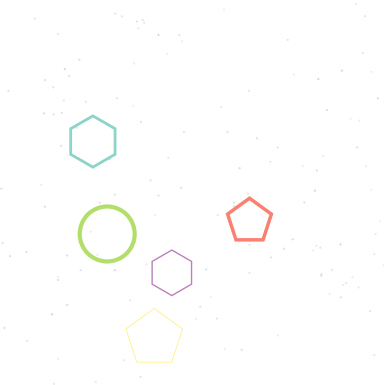[{"shape": "hexagon", "thickness": 2, "radius": 0.33, "center": [0.241, 0.632]}, {"shape": "pentagon", "thickness": 2.5, "radius": 0.3, "center": [0.648, 0.425]}, {"shape": "circle", "thickness": 3, "radius": 0.36, "center": [0.278, 0.392]}, {"shape": "hexagon", "thickness": 1, "radius": 0.3, "center": [0.446, 0.291]}, {"shape": "pentagon", "thickness": 0.5, "radius": 0.39, "center": [0.401, 0.122]}]